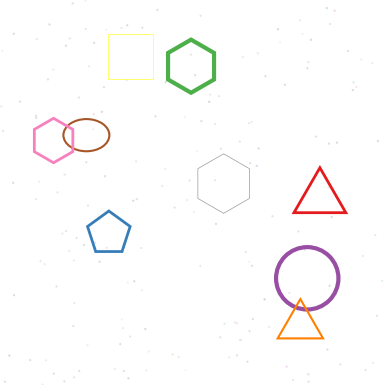[{"shape": "triangle", "thickness": 2, "radius": 0.39, "center": [0.831, 0.486]}, {"shape": "pentagon", "thickness": 2, "radius": 0.29, "center": [0.283, 0.394]}, {"shape": "hexagon", "thickness": 3, "radius": 0.34, "center": [0.496, 0.828]}, {"shape": "circle", "thickness": 3, "radius": 0.4, "center": [0.798, 0.277]}, {"shape": "triangle", "thickness": 1.5, "radius": 0.34, "center": [0.78, 0.155]}, {"shape": "square", "thickness": 0.5, "radius": 0.29, "center": [0.339, 0.853]}, {"shape": "oval", "thickness": 1.5, "radius": 0.3, "center": [0.224, 0.649]}, {"shape": "hexagon", "thickness": 2, "radius": 0.29, "center": [0.139, 0.635]}, {"shape": "hexagon", "thickness": 0.5, "radius": 0.39, "center": [0.581, 0.523]}]